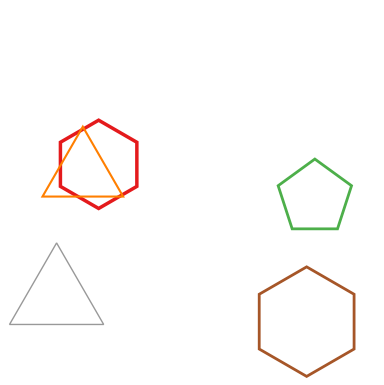[{"shape": "hexagon", "thickness": 2.5, "radius": 0.57, "center": [0.256, 0.573]}, {"shape": "pentagon", "thickness": 2, "radius": 0.5, "center": [0.818, 0.487]}, {"shape": "triangle", "thickness": 1.5, "radius": 0.6, "center": [0.215, 0.55]}, {"shape": "hexagon", "thickness": 2, "radius": 0.71, "center": [0.796, 0.165]}, {"shape": "triangle", "thickness": 1, "radius": 0.71, "center": [0.147, 0.228]}]